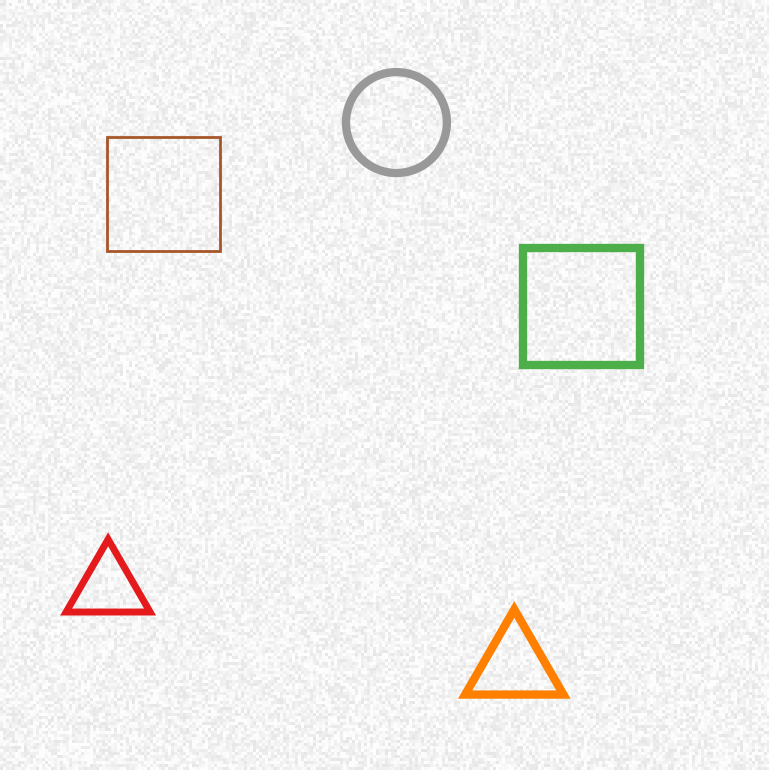[{"shape": "triangle", "thickness": 2.5, "radius": 0.31, "center": [0.14, 0.237]}, {"shape": "square", "thickness": 3, "radius": 0.38, "center": [0.755, 0.602]}, {"shape": "triangle", "thickness": 3, "radius": 0.37, "center": [0.668, 0.135]}, {"shape": "square", "thickness": 1, "radius": 0.37, "center": [0.212, 0.748]}, {"shape": "circle", "thickness": 3, "radius": 0.33, "center": [0.515, 0.841]}]